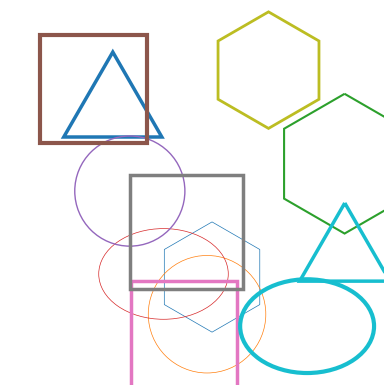[{"shape": "triangle", "thickness": 2.5, "radius": 0.74, "center": [0.293, 0.718]}, {"shape": "hexagon", "thickness": 0.5, "radius": 0.72, "center": [0.551, 0.28]}, {"shape": "circle", "thickness": 0.5, "radius": 0.76, "center": [0.538, 0.184]}, {"shape": "hexagon", "thickness": 1.5, "radius": 0.91, "center": [0.895, 0.575]}, {"shape": "oval", "thickness": 0.5, "radius": 0.84, "center": [0.425, 0.288]}, {"shape": "circle", "thickness": 1, "radius": 0.72, "center": [0.337, 0.504]}, {"shape": "square", "thickness": 3, "radius": 0.7, "center": [0.243, 0.769]}, {"shape": "square", "thickness": 2.5, "radius": 0.69, "center": [0.479, 0.133]}, {"shape": "square", "thickness": 2.5, "radius": 0.74, "center": [0.484, 0.398]}, {"shape": "hexagon", "thickness": 2, "radius": 0.76, "center": [0.697, 0.818]}, {"shape": "triangle", "thickness": 2.5, "radius": 0.68, "center": [0.896, 0.337]}, {"shape": "oval", "thickness": 3, "radius": 0.87, "center": [0.798, 0.153]}]